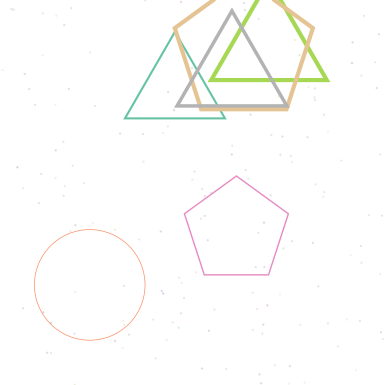[{"shape": "triangle", "thickness": 1.5, "radius": 0.75, "center": [0.454, 0.768]}, {"shape": "circle", "thickness": 0.5, "radius": 0.72, "center": [0.233, 0.26]}, {"shape": "pentagon", "thickness": 1, "radius": 0.71, "center": [0.614, 0.401]}, {"shape": "triangle", "thickness": 3, "radius": 0.87, "center": [0.699, 0.879]}, {"shape": "pentagon", "thickness": 3, "radius": 0.94, "center": [0.633, 0.869]}, {"shape": "triangle", "thickness": 2.5, "radius": 0.82, "center": [0.602, 0.807]}]